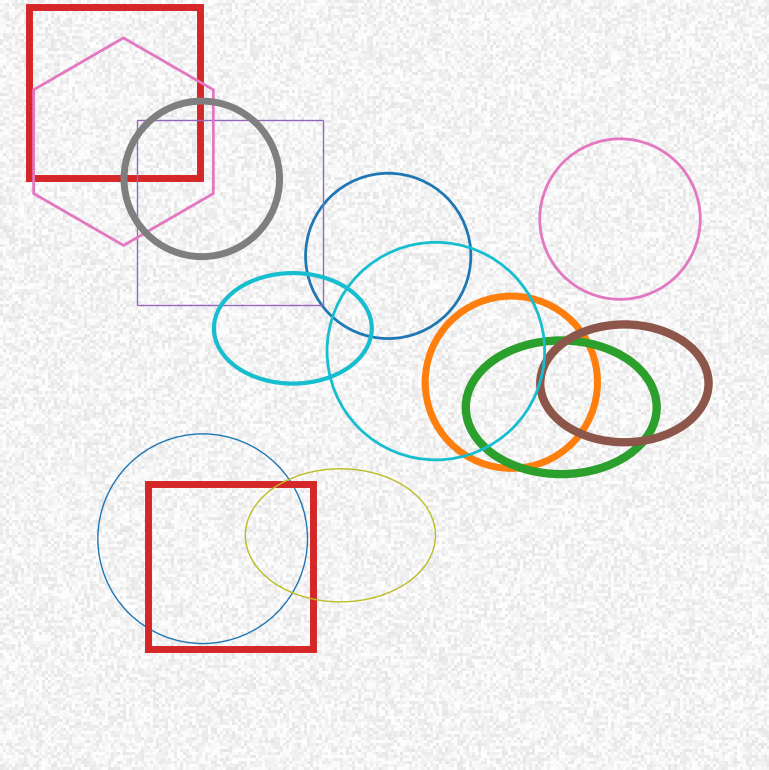[{"shape": "circle", "thickness": 1, "radius": 0.54, "center": [0.504, 0.668]}, {"shape": "circle", "thickness": 0.5, "radius": 0.68, "center": [0.263, 0.3]}, {"shape": "circle", "thickness": 2.5, "radius": 0.56, "center": [0.664, 0.504]}, {"shape": "oval", "thickness": 3, "radius": 0.62, "center": [0.729, 0.471]}, {"shape": "square", "thickness": 2.5, "radius": 0.54, "center": [0.299, 0.264]}, {"shape": "square", "thickness": 2.5, "radius": 0.56, "center": [0.149, 0.88]}, {"shape": "square", "thickness": 0.5, "radius": 0.6, "center": [0.299, 0.724]}, {"shape": "oval", "thickness": 3, "radius": 0.55, "center": [0.811, 0.502]}, {"shape": "hexagon", "thickness": 1, "radius": 0.67, "center": [0.16, 0.816]}, {"shape": "circle", "thickness": 1, "radius": 0.52, "center": [0.805, 0.715]}, {"shape": "circle", "thickness": 2.5, "radius": 0.5, "center": [0.262, 0.768]}, {"shape": "oval", "thickness": 0.5, "radius": 0.62, "center": [0.442, 0.305]}, {"shape": "circle", "thickness": 1, "radius": 0.71, "center": [0.566, 0.544]}, {"shape": "oval", "thickness": 1.5, "radius": 0.51, "center": [0.38, 0.574]}]